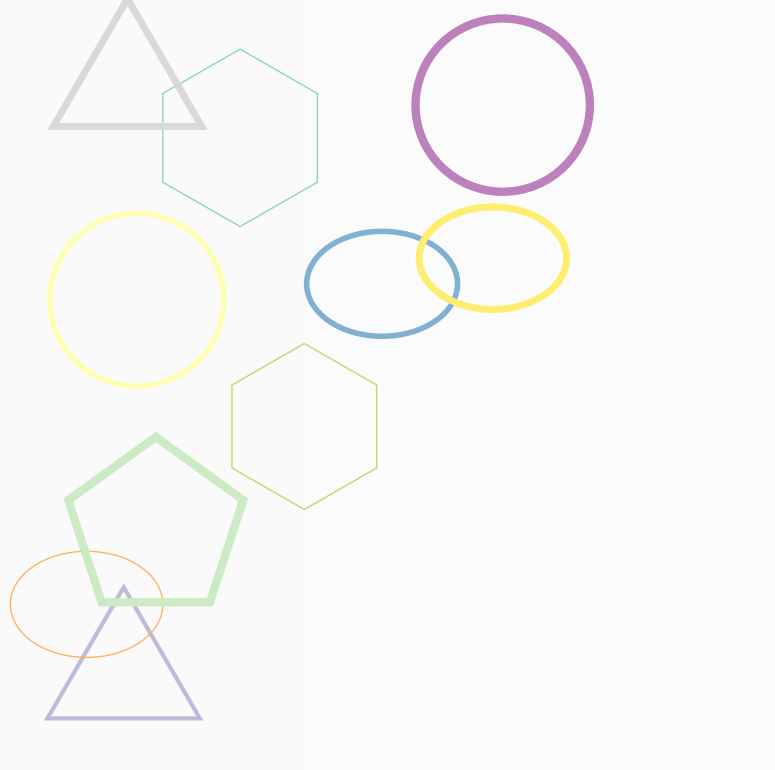[{"shape": "hexagon", "thickness": 0.5, "radius": 0.58, "center": [0.31, 0.821]}, {"shape": "circle", "thickness": 2, "radius": 0.56, "center": [0.177, 0.611]}, {"shape": "triangle", "thickness": 1.5, "radius": 0.57, "center": [0.16, 0.124]}, {"shape": "oval", "thickness": 2, "radius": 0.49, "center": [0.493, 0.631]}, {"shape": "oval", "thickness": 0.5, "radius": 0.49, "center": [0.112, 0.215]}, {"shape": "hexagon", "thickness": 0.5, "radius": 0.54, "center": [0.393, 0.446]}, {"shape": "triangle", "thickness": 2.5, "radius": 0.55, "center": [0.165, 0.891]}, {"shape": "circle", "thickness": 3, "radius": 0.56, "center": [0.649, 0.863]}, {"shape": "pentagon", "thickness": 3, "radius": 0.59, "center": [0.201, 0.314]}, {"shape": "oval", "thickness": 2.5, "radius": 0.48, "center": [0.636, 0.665]}]